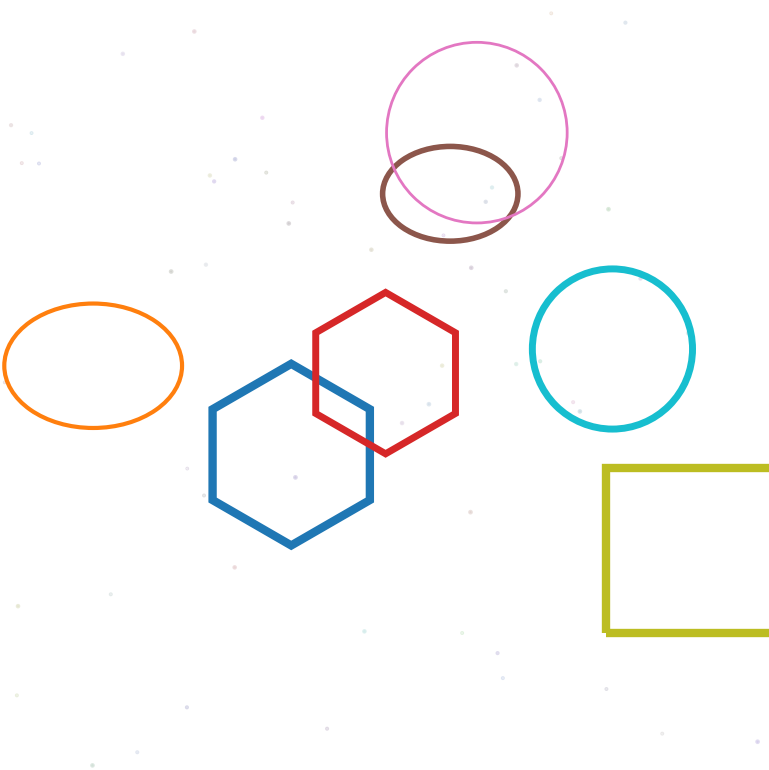[{"shape": "hexagon", "thickness": 3, "radius": 0.59, "center": [0.378, 0.41]}, {"shape": "oval", "thickness": 1.5, "radius": 0.58, "center": [0.121, 0.525]}, {"shape": "hexagon", "thickness": 2.5, "radius": 0.52, "center": [0.501, 0.515]}, {"shape": "oval", "thickness": 2, "radius": 0.44, "center": [0.585, 0.748]}, {"shape": "circle", "thickness": 1, "radius": 0.59, "center": [0.619, 0.828]}, {"shape": "square", "thickness": 3, "radius": 0.54, "center": [0.894, 0.285]}, {"shape": "circle", "thickness": 2.5, "radius": 0.52, "center": [0.795, 0.547]}]